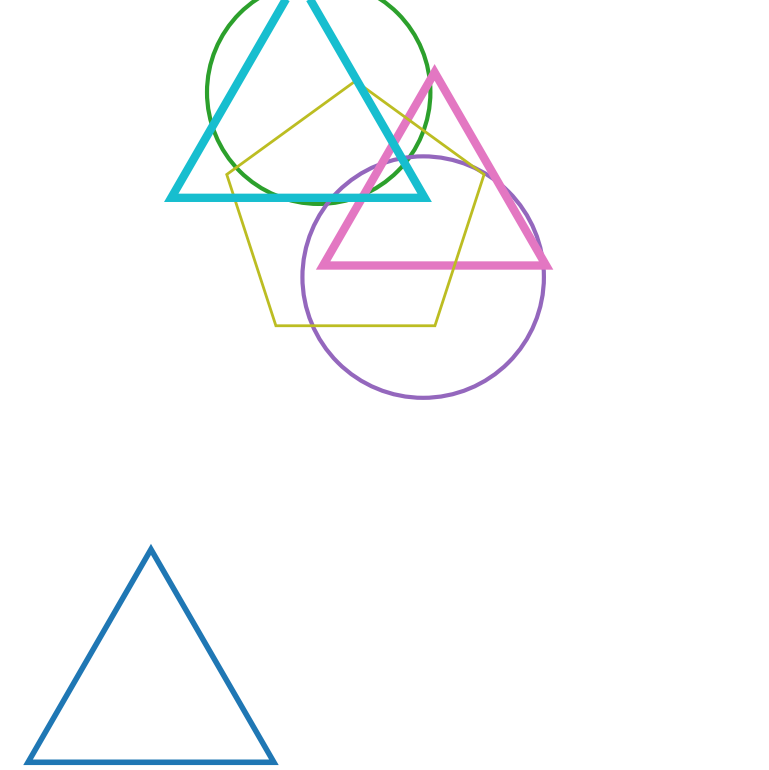[{"shape": "triangle", "thickness": 2, "radius": 0.92, "center": [0.196, 0.102]}, {"shape": "circle", "thickness": 1.5, "radius": 0.73, "center": [0.414, 0.88]}, {"shape": "circle", "thickness": 1.5, "radius": 0.78, "center": [0.55, 0.64]}, {"shape": "triangle", "thickness": 3, "radius": 0.84, "center": [0.564, 0.739]}, {"shape": "pentagon", "thickness": 1, "radius": 0.88, "center": [0.462, 0.719]}, {"shape": "triangle", "thickness": 3, "radius": 0.95, "center": [0.387, 0.838]}]